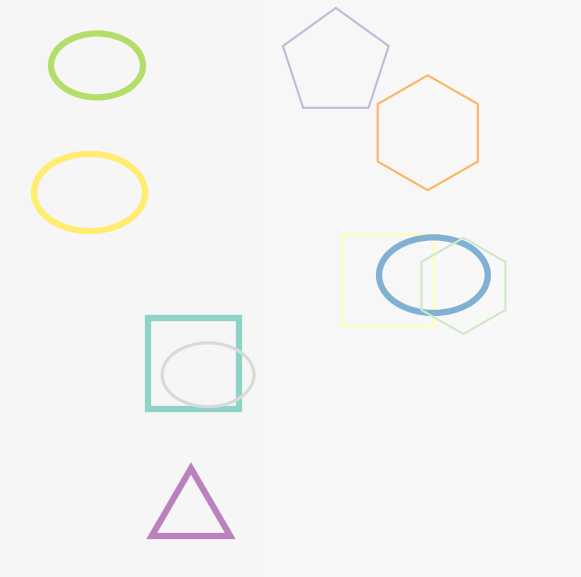[{"shape": "square", "thickness": 3, "radius": 0.4, "center": [0.333, 0.37]}, {"shape": "square", "thickness": 1, "radius": 0.4, "center": [0.668, 0.513]}, {"shape": "pentagon", "thickness": 1, "radius": 0.48, "center": [0.578, 0.89]}, {"shape": "oval", "thickness": 3, "radius": 0.47, "center": [0.746, 0.523]}, {"shape": "hexagon", "thickness": 1, "radius": 0.5, "center": [0.736, 0.769]}, {"shape": "oval", "thickness": 3, "radius": 0.4, "center": [0.167, 0.886]}, {"shape": "oval", "thickness": 1.5, "radius": 0.4, "center": [0.358, 0.35]}, {"shape": "triangle", "thickness": 3, "radius": 0.39, "center": [0.329, 0.11]}, {"shape": "hexagon", "thickness": 1, "radius": 0.42, "center": [0.797, 0.504]}, {"shape": "oval", "thickness": 3, "radius": 0.48, "center": [0.154, 0.666]}]